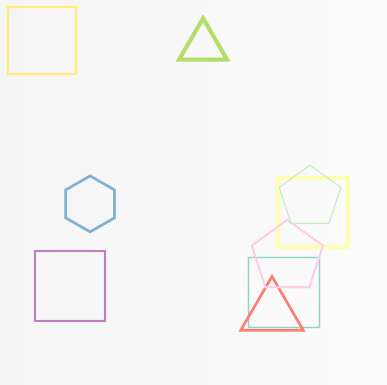[{"shape": "square", "thickness": 1, "radius": 0.46, "center": [0.732, 0.242]}, {"shape": "square", "thickness": 3, "radius": 0.45, "center": [0.807, 0.448]}, {"shape": "triangle", "thickness": 2, "radius": 0.47, "center": [0.702, 0.189]}, {"shape": "hexagon", "thickness": 2, "radius": 0.36, "center": [0.232, 0.47]}, {"shape": "triangle", "thickness": 3, "radius": 0.36, "center": [0.524, 0.881]}, {"shape": "pentagon", "thickness": 1.5, "radius": 0.48, "center": [0.742, 0.332]}, {"shape": "square", "thickness": 1.5, "radius": 0.45, "center": [0.18, 0.257]}, {"shape": "pentagon", "thickness": 1, "radius": 0.42, "center": [0.8, 0.487]}, {"shape": "square", "thickness": 1.5, "radius": 0.43, "center": [0.108, 0.895]}]